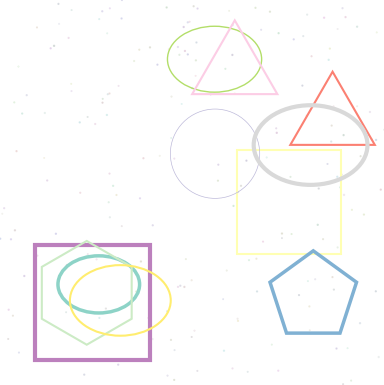[{"shape": "oval", "thickness": 2.5, "radius": 0.53, "center": [0.257, 0.261]}, {"shape": "square", "thickness": 1.5, "radius": 0.67, "center": [0.752, 0.475]}, {"shape": "circle", "thickness": 0.5, "radius": 0.58, "center": [0.559, 0.601]}, {"shape": "triangle", "thickness": 1.5, "radius": 0.63, "center": [0.864, 0.687]}, {"shape": "pentagon", "thickness": 2.5, "radius": 0.59, "center": [0.814, 0.23]}, {"shape": "oval", "thickness": 1, "radius": 0.61, "center": [0.557, 0.846]}, {"shape": "triangle", "thickness": 1.5, "radius": 0.64, "center": [0.61, 0.819]}, {"shape": "oval", "thickness": 3, "radius": 0.74, "center": [0.807, 0.623]}, {"shape": "square", "thickness": 3, "radius": 0.75, "center": [0.24, 0.215]}, {"shape": "hexagon", "thickness": 1.5, "radius": 0.67, "center": [0.225, 0.239]}, {"shape": "oval", "thickness": 1.5, "radius": 0.65, "center": [0.313, 0.22]}]